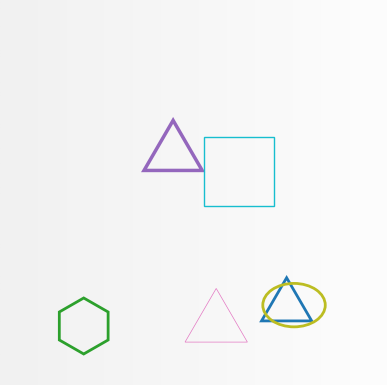[{"shape": "triangle", "thickness": 2, "radius": 0.37, "center": [0.74, 0.204]}, {"shape": "hexagon", "thickness": 2, "radius": 0.36, "center": [0.216, 0.153]}, {"shape": "triangle", "thickness": 2.5, "radius": 0.43, "center": [0.447, 0.601]}, {"shape": "triangle", "thickness": 0.5, "radius": 0.46, "center": [0.558, 0.158]}, {"shape": "oval", "thickness": 2, "radius": 0.4, "center": [0.759, 0.207]}, {"shape": "square", "thickness": 1, "radius": 0.45, "center": [0.617, 0.554]}]